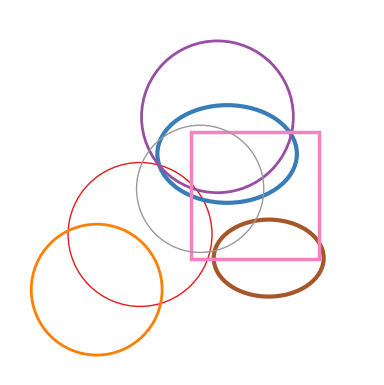[{"shape": "circle", "thickness": 1, "radius": 0.93, "center": [0.364, 0.391]}, {"shape": "oval", "thickness": 3, "radius": 0.91, "center": [0.59, 0.6]}, {"shape": "circle", "thickness": 2, "radius": 0.99, "center": [0.565, 0.697]}, {"shape": "circle", "thickness": 2, "radius": 0.85, "center": [0.251, 0.248]}, {"shape": "oval", "thickness": 3, "radius": 0.71, "center": [0.698, 0.33]}, {"shape": "square", "thickness": 2.5, "radius": 0.83, "center": [0.662, 0.492]}, {"shape": "circle", "thickness": 1, "radius": 0.83, "center": [0.52, 0.51]}]